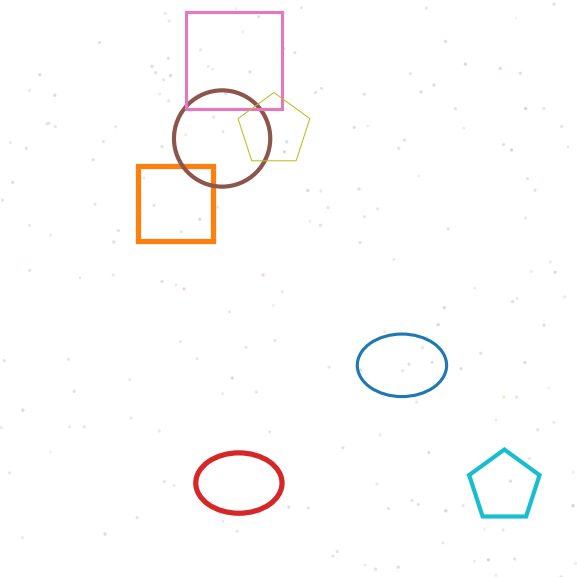[{"shape": "oval", "thickness": 1.5, "radius": 0.39, "center": [0.696, 0.367]}, {"shape": "square", "thickness": 2.5, "radius": 0.32, "center": [0.303, 0.647]}, {"shape": "oval", "thickness": 2.5, "radius": 0.37, "center": [0.414, 0.163]}, {"shape": "circle", "thickness": 2, "radius": 0.42, "center": [0.385, 0.759]}, {"shape": "square", "thickness": 1.5, "radius": 0.42, "center": [0.405, 0.894]}, {"shape": "pentagon", "thickness": 0.5, "radius": 0.33, "center": [0.474, 0.774]}, {"shape": "pentagon", "thickness": 2, "radius": 0.32, "center": [0.873, 0.157]}]